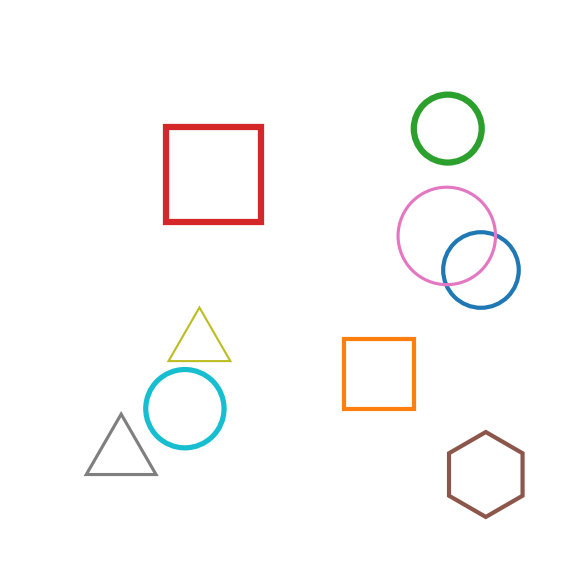[{"shape": "circle", "thickness": 2, "radius": 0.33, "center": [0.833, 0.532]}, {"shape": "square", "thickness": 2, "radius": 0.3, "center": [0.657, 0.351]}, {"shape": "circle", "thickness": 3, "radius": 0.29, "center": [0.775, 0.776]}, {"shape": "square", "thickness": 3, "radius": 0.41, "center": [0.37, 0.697]}, {"shape": "hexagon", "thickness": 2, "radius": 0.37, "center": [0.841, 0.178]}, {"shape": "circle", "thickness": 1.5, "radius": 0.42, "center": [0.774, 0.591]}, {"shape": "triangle", "thickness": 1.5, "radius": 0.35, "center": [0.21, 0.212]}, {"shape": "triangle", "thickness": 1, "radius": 0.31, "center": [0.345, 0.405]}, {"shape": "circle", "thickness": 2.5, "radius": 0.34, "center": [0.32, 0.291]}]